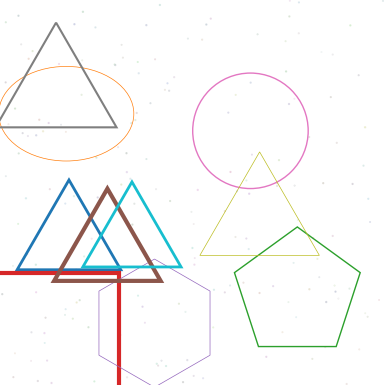[{"shape": "triangle", "thickness": 2, "radius": 0.78, "center": [0.179, 0.377]}, {"shape": "oval", "thickness": 0.5, "radius": 0.88, "center": [0.172, 0.705]}, {"shape": "pentagon", "thickness": 1, "radius": 0.86, "center": [0.772, 0.239]}, {"shape": "square", "thickness": 3, "radius": 0.86, "center": [0.137, 0.12]}, {"shape": "hexagon", "thickness": 0.5, "radius": 0.83, "center": [0.401, 0.161]}, {"shape": "triangle", "thickness": 3, "radius": 0.8, "center": [0.279, 0.35]}, {"shape": "circle", "thickness": 1, "radius": 0.75, "center": [0.65, 0.66]}, {"shape": "triangle", "thickness": 1.5, "radius": 0.91, "center": [0.146, 0.76]}, {"shape": "triangle", "thickness": 0.5, "radius": 0.9, "center": [0.674, 0.426]}, {"shape": "triangle", "thickness": 2, "radius": 0.74, "center": [0.343, 0.38]}]